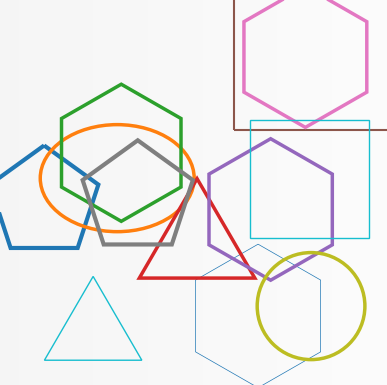[{"shape": "hexagon", "thickness": 0.5, "radius": 0.93, "center": [0.666, 0.179]}, {"shape": "pentagon", "thickness": 3, "radius": 0.74, "center": [0.114, 0.475]}, {"shape": "oval", "thickness": 2.5, "radius": 0.99, "center": [0.302, 0.537]}, {"shape": "hexagon", "thickness": 2.5, "radius": 0.89, "center": [0.313, 0.603]}, {"shape": "triangle", "thickness": 2.5, "radius": 0.86, "center": [0.509, 0.364]}, {"shape": "hexagon", "thickness": 2.5, "radius": 0.92, "center": [0.698, 0.456]}, {"shape": "square", "thickness": 1.5, "radius": 1.0, "center": [0.805, 0.863]}, {"shape": "hexagon", "thickness": 2.5, "radius": 0.92, "center": [0.788, 0.852]}, {"shape": "pentagon", "thickness": 3, "radius": 0.75, "center": [0.355, 0.486]}, {"shape": "circle", "thickness": 2.5, "radius": 0.69, "center": [0.803, 0.205]}, {"shape": "square", "thickness": 1, "radius": 0.77, "center": [0.799, 0.536]}, {"shape": "triangle", "thickness": 1, "radius": 0.73, "center": [0.24, 0.137]}]